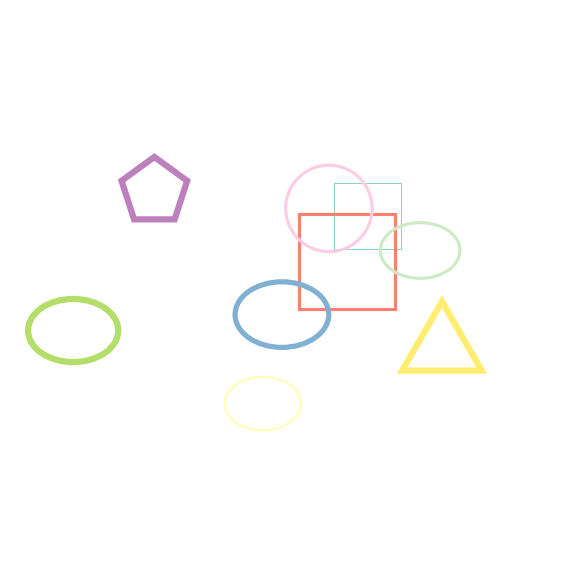[{"shape": "square", "thickness": 0.5, "radius": 0.29, "center": [0.636, 0.625]}, {"shape": "oval", "thickness": 1, "radius": 0.33, "center": [0.455, 0.3]}, {"shape": "square", "thickness": 1.5, "radius": 0.41, "center": [0.601, 0.546]}, {"shape": "oval", "thickness": 2.5, "radius": 0.41, "center": [0.488, 0.454]}, {"shape": "oval", "thickness": 3, "radius": 0.39, "center": [0.127, 0.427]}, {"shape": "circle", "thickness": 1.5, "radius": 0.37, "center": [0.569, 0.638]}, {"shape": "pentagon", "thickness": 3, "radius": 0.3, "center": [0.267, 0.668]}, {"shape": "oval", "thickness": 1.5, "radius": 0.34, "center": [0.728, 0.565]}, {"shape": "triangle", "thickness": 3, "radius": 0.4, "center": [0.765, 0.397]}]